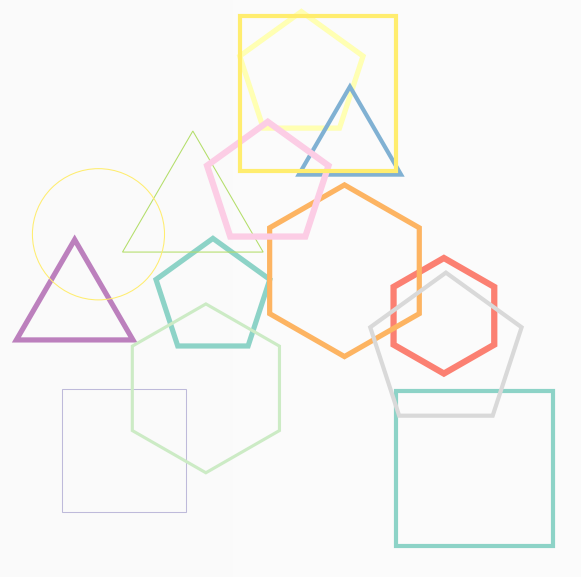[{"shape": "square", "thickness": 2, "radius": 0.67, "center": [0.816, 0.188]}, {"shape": "pentagon", "thickness": 2.5, "radius": 0.51, "center": [0.366, 0.483]}, {"shape": "pentagon", "thickness": 2.5, "radius": 0.56, "center": [0.519, 0.868]}, {"shape": "square", "thickness": 0.5, "radius": 0.53, "center": [0.213, 0.219]}, {"shape": "hexagon", "thickness": 3, "radius": 0.5, "center": [0.764, 0.452]}, {"shape": "triangle", "thickness": 2, "radius": 0.51, "center": [0.602, 0.748]}, {"shape": "hexagon", "thickness": 2.5, "radius": 0.74, "center": [0.593, 0.53]}, {"shape": "triangle", "thickness": 0.5, "radius": 0.7, "center": [0.332, 0.633]}, {"shape": "pentagon", "thickness": 3, "radius": 0.55, "center": [0.461, 0.678]}, {"shape": "pentagon", "thickness": 2, "radius": 0.68, "center": [0.767, 0.39]}, {"shape": "triangle", "thickness": 2.5, "radius": 0.58, "center": [0.128, 0.468]}, {"shape": "hexagon", "thickness": 1.5, "radius": 0.73, "center": [0.354, 0.327]}, {"shape": "square", "thickness": 2, "radius": 0.67, "center": [0.547, 0.838]}, {"shape": "circle", "thickness": 0.5, "radius": 0.57, "center": [0.169, 0.593]}]